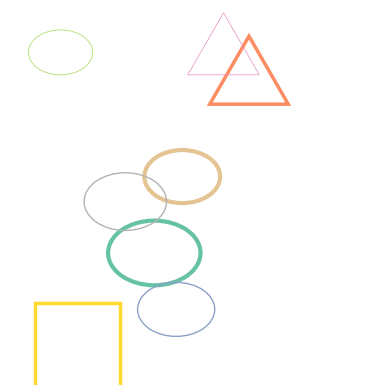[{"shape": "oval", "thickness": 3, "radius": 0.6, "center": [0.401, 0.343]}, {"shape": "triangle", "thickness": 2.5, "radius": 0.59, "center": [0.647, 0.788]}, {"shape": "oval", "thickness": 1, "radius": 0.5, "center": [0.458, 0.196]}, {"shape": "triangle", "thickness": 0.5, "radius": 0.54, "center": [0.581, 0.859]}, {"shape": "oval", "thickness": 0.5, "radius": 0.42, "center": [0.157, 0.864]}, {"shape": "square", "thickness": 2.5, "radius": 0.55, "center": [0.202, 0.101]}, {"shape": "oval", "thickness": 3, "radius": 0.49, "center": [0.473, 0.541]}, {"shape": "oval", "thickness": 1, "radius": 0.54, "center": [0.325, 0.476]}]